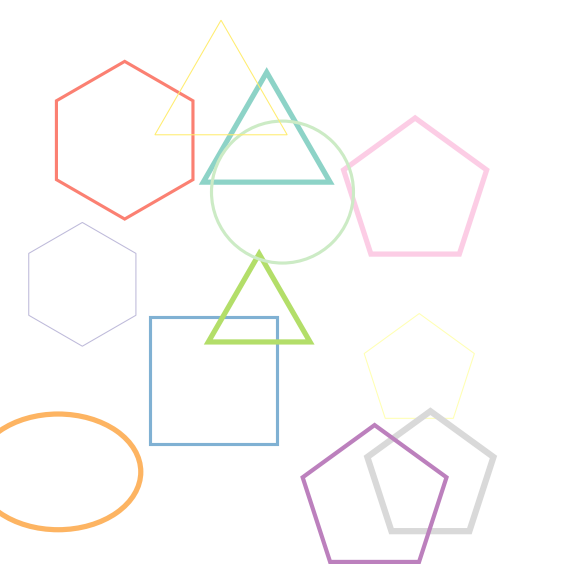[{"shape": "triangle", "thickness": 2.5, "radius": 0.63, "center": [0.462, 0.747]}, {"shape": "pentagon", "thickness": 0.5, "radius": 0.5, "center": [0.726, 0.356]}, {"shape": "hexagon", "thickness": 0.5, "radius": 0.54, "center": [0.143, 0.507]}, {"shape": "hexagon", "thickness": 1.5, "radius": 0.68, "center": [0.216, 0.756]}, {"shape": "square", "thickness": 1.5, "radius": 0.55, "center": [0.37, 0.341]}, {"shape": "oval", "thickness": 2.5, "radius": 0.72, "center": [0.101, 0.182]}, {"shape": "triangle", "thickness": 2.5, "radius": 0.51, "center": [0.449, 0.458]}, {"shape": "pentagon", "thickness": 2.5, "radius": 0.65, "center": [0.719, 0.665]}, {"shape": "pentagon", "thickness": 3, "radius": 0.57, "center": [0.745, 0.172]}, {"shape": "pentagon", "thickness": 2, "radius": 0.65, "center": [0.649, 0.132]}, {"shape": "circle", "thickness": 1.5, "radius": 0.61, "center": [0.489, 0.667]}, {"shape": "triangle", "thickness": 0.5, "radius": 0.66, "center": [0.383, 0.832]}]